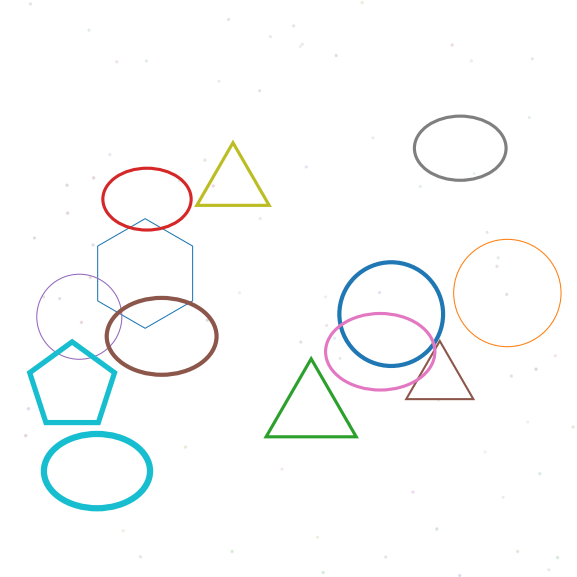[{"shape": "circle", "thickness": 2, "radius": 0.45, "center": [0.677, 0.455]}, {"shape": "hexagon", "thickness": 0.5, "radius": 0.47, "center": [0.251, 0.526]}, {"shape": "circle", "thickness": 0.5, "radius": 0.46, "center": [0.879, 0.492]}, {"shape": "triangle", "thickness": 1.5, "radius": 0.45, "center": [0.539, 0.288]}, {"shape": "oval", "thickness": 1.5, "radius": 0.38, "center": [0.255, 0.654]}, {"shape": "circle", "thickness": 0.5, "radius": 0.37, "center": [0.137, 0.451]}, {"shape": "oval", "thickness": 2, "radius": 0.48, "center": [0.28, 0.417]}, {"shape": "triangle", "thickness": 1, "radius": 0.34, "center": [0.762, 0.342]}, {"shape": "oval", "thickness": 1.5, "radius": 0.47, "center": [0.658, 0.39]}, {"shape": "oval", "thickness": 1.5, "radius": 0.4, "center": [0.797, 0.742]}, {"shape": "triangle", "thickness": 1.5, "radius": 0.36, "center": [0.403, 0.68]}, {"shape": "pentagon", "thickness": 2.5, "radius": 0.39, "center": [0.125, 0.33]}, {"shape": "oval", "thickness": 3, "radius": 0.46, "center": [0.168, 0.183]}]